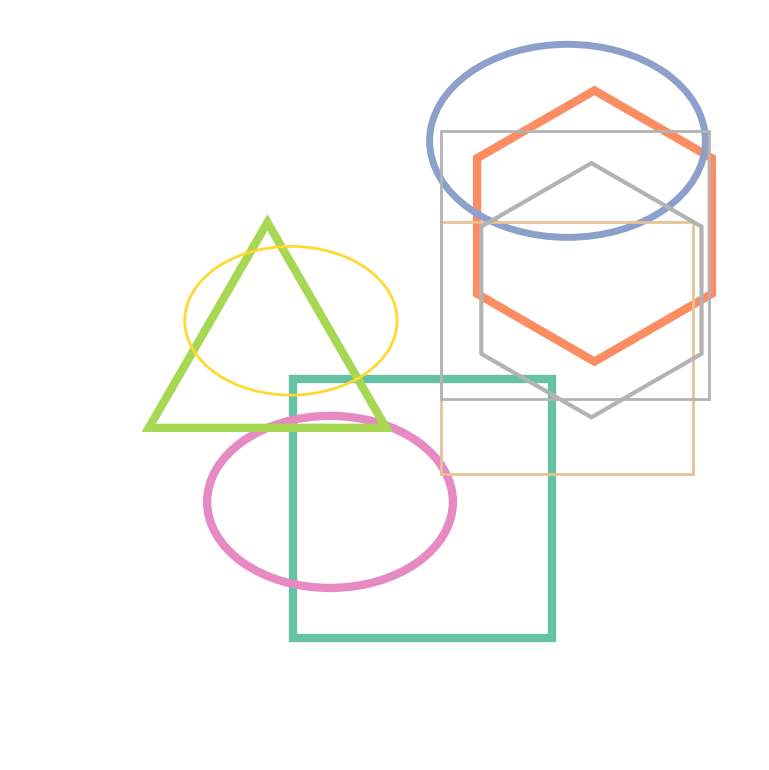[{"shape": "square", "thickness": 3, "radius": 0.84, "center": [0.549, 0.339]}, {"shape": "hexagon", "thickness": 3, "radius": 0.88, "center": [0.772, 0.706]}, {"shape": "oval", "thickness": 2.5, "radius": 0.9, "center": [0.737, 0.817]}, {"shape": "oval", "thickness": 3, "radius": 0.8, "center": [0.429, 0.348]}, {"shape": "triangle", "thickness": 3, "radius": 0.89, "center": [0.347, 0.533]}, {"shape": "oval", "thickness": 1, "radius": 0.69, "center": [0.378, 0.583]}, {"shape": "square", "thickness": 1, "radius": 0.82, "center": [0.736, 0.548]}, {"shape": "square", "thickness": 1, "radius": 0.87, "center": [0.747, 0.656]}, {"shape": "hexagon", "thickness": 1.5, "radius": 0.83, "center": [0.768, 0.623]}]